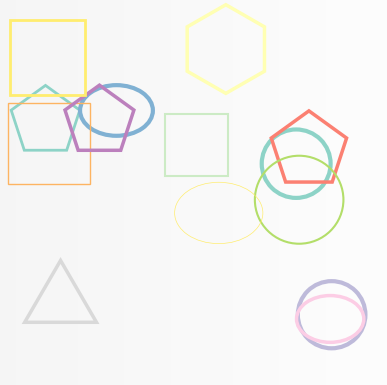[{"shape": "pentagon", "thickness": 2, "radius": 0.47, "center": [0.117, 0.685]}, {"shape": "circle", "thickness": 3, "radius": 0.44, "center": [0.764, 0.575]}, {"shape": "hexagon", "thickness": 2.5, "radius": 0.58, "center": [0.583, 0.873]}, {"shape": "circle", "thickness": 3, "radius": 0.44, "center": [0.856, 0.183]}, {"shape": "pentagon", "thickness": 2.5, "radius": 0.51, "center": [0.797, 0.61]}, {"shape": "oval", "thickness": 3, "radius": 0.47, "center": [0.301, 0.713]}, {"shape": "square", "thickness": 1, "radius": 0.53, "center": [0.126, 0.627]}, {"shape": "circle", "thickness": 1.5, "radius": 0.57, "center": [0.772, 0.481]}, {"shape": "oval", "thickness": 2.5, "radius": 0.43, "center": [0.852, 0.172]}, {"shape": "triangle", "thickness": 2.5, "radius": 0.54, "center": [0.156, 0.216]}, {"shape": "pentagon", "thickness": 2.5, "radius": 0.47, "center": [0.257, 0.685]}, {"shape": "square", "thickness": 1.5, "radius": 0.41, "center": [0.507, 0.623]}, {"shape": "oval", "thickness": 0.5, "radius": 0.57, "center": [0.565, 0.447]}, {"shape": "square", "thickness": 2, "radius": 0.48, "center": [0.122, 0.85]}]